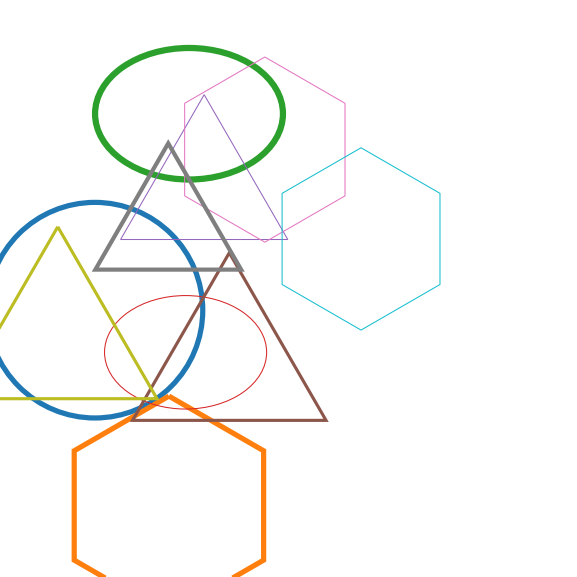[{"shape": "circle", "thickness": 2.5, "radius": 0.93, "center": [0.164, 0.462]}, {"shape": "hexagon", "thickness": 2.5, "radius": 0.95, "center": [0.293, 0.124]}, {"shape": "oval", "thickness": 3, "radius": 0.81, "center": [0.327, 0.802]}, {"shape": "oval", "thickness": 0.5, "radius": 0.7, "center": [0.321, 0.389]}, {"shape": "triangle", "thickness": 0.5, "radius": 0.84, "center": [0.354, 0.668]}, {"shape": "triangle", "thickness": 1.5, "radius": 0.97, "center": [0.397, 0.368]}, {"shape": "hexagon", "thickness": 0.5, "radius": 0.8, "center": [0.459, 0.74]}, {"shape": "triangle", "thickness": 2, "radius": 0.73, "center": [0.291, 0.605]}, {"shape": "triangle", "thickness": 1.5, "radius": 0.99, "center": [0.1, 0.408]}, {"shape": "hexagon", "thickness": 0.5, "radius": 0.79, "center": [0.625, 0.585]}]